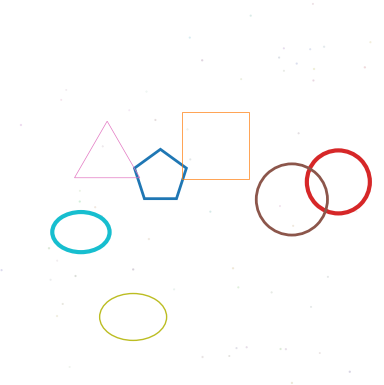[{"shape": "pentagon", "thickness": 2, "radius": 0.35, "center": [0.417, 0.541]}, {"shape": "square", "thickness": 0.5, "radius": 0.44, "center": [0.56, 0.623]}, {"shape": "circle", "thickness": 3, "radius": 0.41, "center": [0.879, 0.528]}, {"shape": "circle", "thickness": 2, "radius": 0.46, "center": [0.758, 0.482]}, {"shape": "triangle", "thickness": 0.5, "radius": 0.49, "center": [0.278, 0.587]}, {"shape": "oval", "thickness": 1, "radius": 0.44, "center": [0.346, 0.177]}, {"shape": "oval", "thickness": 3, "radius": 0.37, "center": [0.21, 0.397]}]